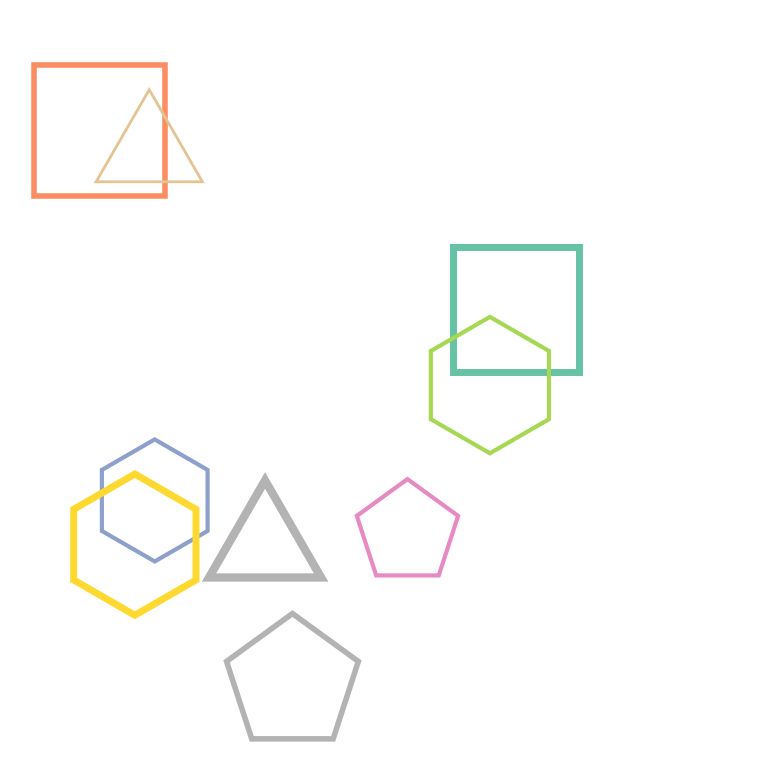[{"shape": "square", "thickness": 2.5, "radius": 0.41, "center": [0.67, 0.598]}, {"shape": "square", "thickness": 2, "radius": 0.42, "center": [0.129, 0.83]}, {"shape": "hexagon", "thickness": 1.5, "radius": 0.4, "center": [0.201, 0.35]}, {"shape": "pentagon", "thickness": 1.5, "radius": 0.35, "center": [0.529, 0.309]}, {"shape": "hexagon", "thickness": 1.5, "radius": 0.44, "center": [0.636, 0.5]}, {"shape": "hexagon", "thickness": 2.5, "radius": 0.46, "center": [0.175, 0.293]}, {"shape": "triangle", "thickness": 1, "radius": 0.4, "center": [0.194, 0.804]}, {"shape": "pentagon", "thickness": 2, "radius": 0.45, "center": [0.38, 0.113]}, {"shape": "triangle", "thickness": 3, "radius": 0.42, "center": [0.344, 0.292]}]